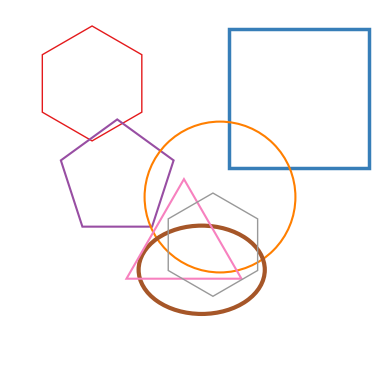[{"shape": "hexagon", "thickness": 1, "radius": 0.75, "center": [0.239, 0.783]}, {"shape": "square", "thickness": 2.5, "radius": 0.9, "center": [0.777, 0.744]}, {"shape": "pentagon", "thickness": 1.5, "radius": 0.77, "center": [0.304, 0.536]}, {"shape": "circle", "thickness": 1.5, "radius": 0.98, "center": [0.571, 0.488]}, {"shape": "oval", "thickness": 3, "radius": 0.82, "center": [0.524, 0.299]}, {"shape": "triangle", "thickness": 1.5, "radius": 0.86, "center": [0.478, 0.362]}, {"shape": "hexagon", "thickness": 1, "radius": 0.67, "center": [0.553, 0.364]}]